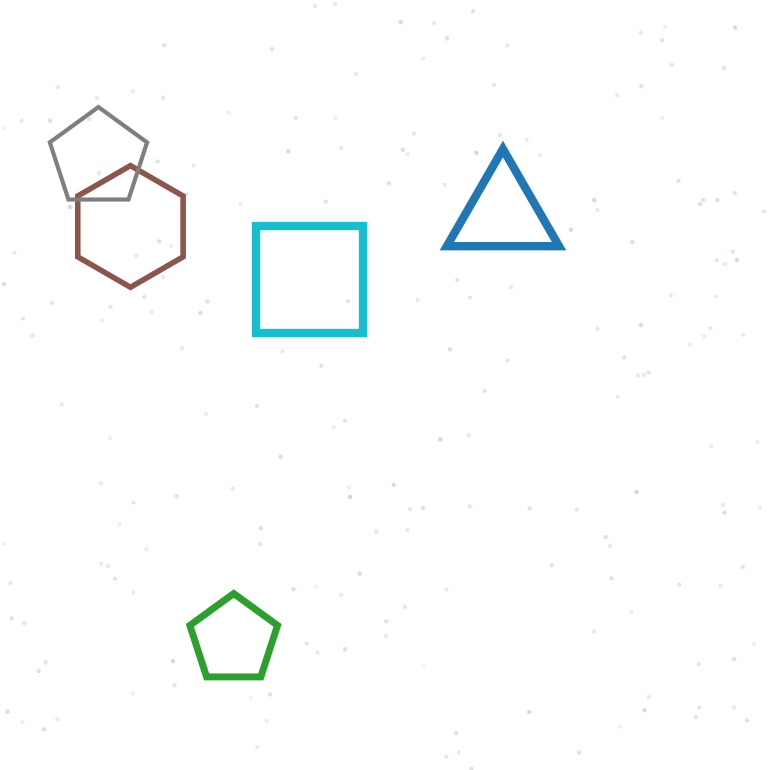[{"shape": "triangle", "thickness": 3, "radius": 0.42, "center": [0.653, 0.722]}, {"shape": "pentagon", "thickness": 2.5, "radius": 0.3, "center": [0.304, 0.169]}, {"shape": "hexagon", "thickness": 2, "radius": 0.39, "center": [0.169, 0.706]}, {"shape": "pentagon", "thickness": 1.5, "radius": 0.33, "center": [0.128, 0.795]}, {"shape": "square", "thickness": 3, "radius": 0.35, "center": [0.402, 0.637]}]